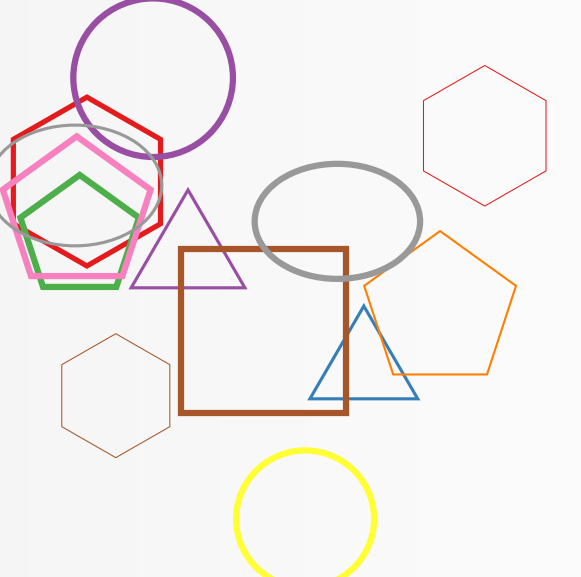[{"shape": "hexagon", "thickness": 2.5, "radius": 0.73, "center": [0.15, 0.685]}, {"shape": "hexagon", "thickness": 0.5, "radius": 0.61, "center": [0.834, 0.764]}, {"shape": "triangle", "thickness": 1.5, "radius": 0.54, "center": [0.626, 0.362]}, {"shape": "pentagon", "thickness": 3, "radius": 0.54, "center": [0.137, 0.589]}, {"shape": "triangle", "thickness": 1.5, "radius": 0.56, "center": [0.323, 0.557]}, {"shape": "circle", "thickness": 3, "radius": 0.69, "center": [0.263, 0.865]}, {"shape": "pentagon", "thickness": 1, "radius": 0.69, "center": [0.757, 0.462]}, {"shape": "circle", "thickness": 3, "radius": 0.59, "center": [0.525, 0.1]}, {"shape": "hexagon", "thickness": 0.5, "radius": 0.54, "center": [0.199, 0.314]}, {"shape": "square", "thickness": 3, "radius": 0.71, "center": [0.453, 0.426]}, {"shape": "pentagon", "thickness": 3, "radius": 0.67, "center": [0.132, 0.629]}, {"shape": "oval", "thickness": 1.5, "radius": 0.75, "center": [0.129, 0.678]}, {"shape": "oval", "thickness": 3, "radius": 0.71, "center": [0.58, 0.616]}]